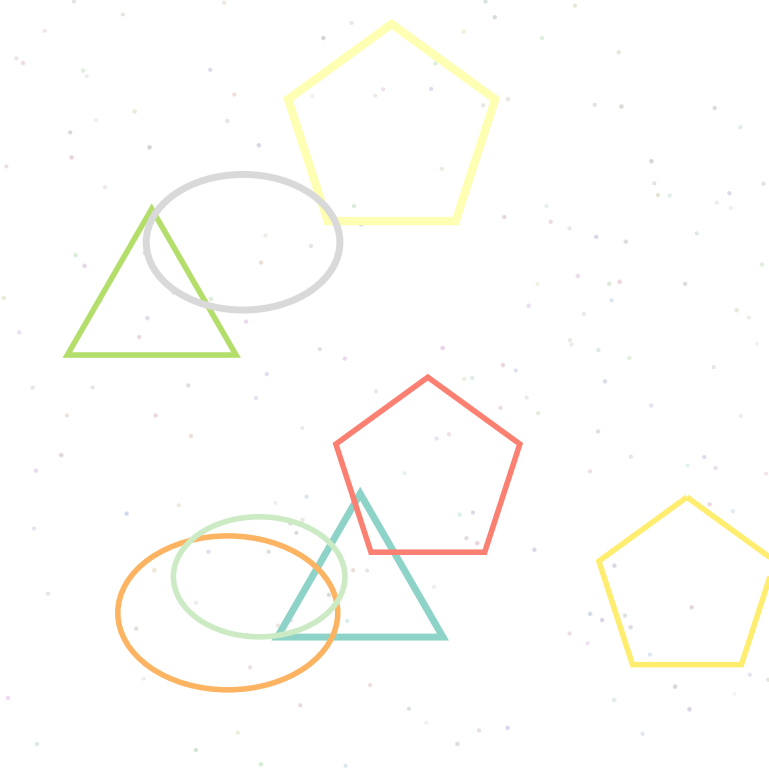[{"shape": "triangle", "thickness": 2.5, "radius": 0.62, "center": [0.468, 0.235]}, {"shape": "pentagon", "thickness": 3, "radius": 0.71, "center": [0.509, 0.827]}, {"shape": "pentagon", "thickness": 2, "radius": 0.63, "center": [0.556, 0.384]}, {"shape": "oval", "thickness": 2, "radius": 0.71, "center": [0.296, 0.204]}, {"shape": "triangle", "thickness": 2, "radius": 0.63, "center": [0.197, 0.602]}, {"shape": "oval", "thickness": 2.5, "radius": 0.63, "center": [0.316, 0.685]}, {"shape": "oval", "thickness": 2, "radius": 0.56, "center": [0.337, 0.251]}, {"shape": "pentagon", "thickness": 2, "radius": 0.6, "center": [0.892, 0.234]}]